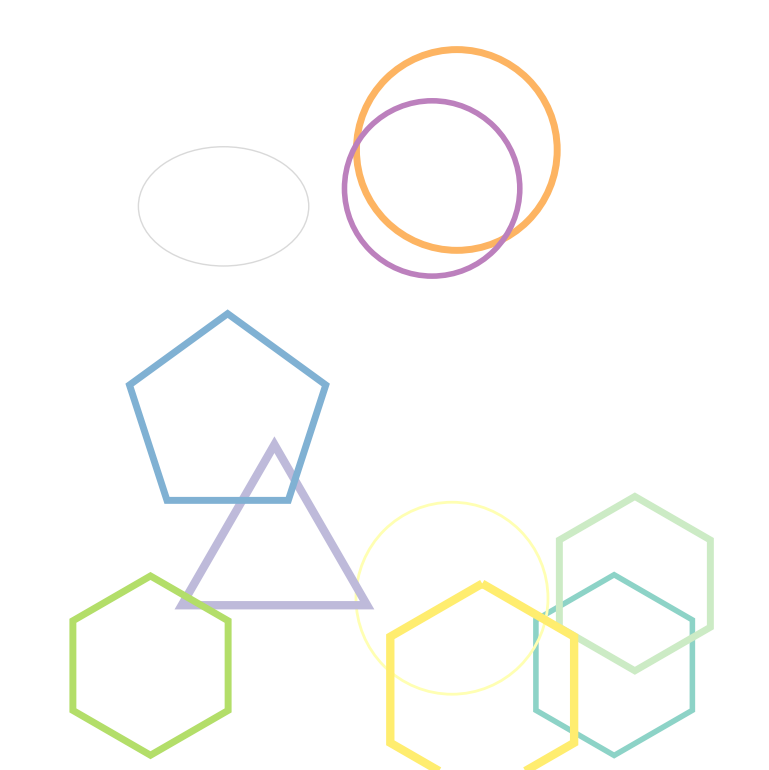[{"shape": "hexagon", "thickness": 2, "radius": 0.59, "center": [0.798, 0.136]}, {"shape": "circle", "thickness": 1, "radius": 0.62, "center": [0.587, 0.223]}, {"shape": "triangle", "thickness": 3, "radius": 0.7, "center": [0.356, 0.283]}, {"shape": "pentagon", "thickness": 2.5, "radius": 0.67, "center": [0.296, 0.459]}, {"shape": "circle", "thickness": 2.5, "radius": 0.65, "center": [0.593, 0.805]}, {"shape": "hexagon", "thickness": 2.5, "radius": 0.58, "center": [0.195, 0.136]}, {"shape": "oval", "thickness": 0.5, "radius": 0.55, "center": [0.29, 0.732]}, {"shape": "circle", "thickness": 2, "radius": 0.57, "center": [0.561, 0.755]}, {"shape": "hexagon", "thickness": 2.5, "radius": 0.57, "center": [0.824, 0.242]}, {"shape": "hexagon", "thickness": 3, "radius": 0.69, "center": [0.626, 0.104]}]